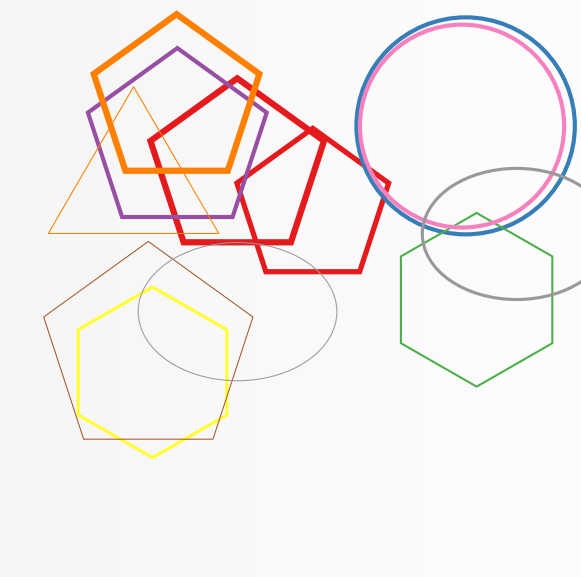[{"shape": "pentagon", "thickness": 2.5, "radius": 0.69, "center": [0.538, 0.64]}, {"shape": "pentagon", "thickness": 3, "radius": 0.78, "center": [0.408, 0.707]}, {"shape": "circle", "thickness": 2, "radius": 0.94, "center": [0.801, 0.781]}, {"shape": "hexagon", "thickness": 1, "radius": 0.75, "center": [0.82, 0.48]}, {"shape": "pentagon", "thickness": 2, "radius": 0.81, "center": [0.305, 0.754]}, {"shape": "pentagon", "thickness": 3, "radius": 0.75, "center": [0.304, 0.825]}, {"shape": "triangle", "thickness": 0.5, "radius": 0.85, "center": [0.23, 0.68]}, {"shape": "hexagon", "thickness": 1.5, "radius": 0.74, "center": [0.262, 0.354]}, {"shape": "pentagon", "thickness": 0.5, "radius": 0.95, "center": [0.255, 0.392]}, {"shape": "circle", "thickness": 2, "radius": 0.88, "center": [0.795, 0.781]}, {"shape": "oval", "thickness": 0.5, "radius": 0.85, "center": [0.409, 0.459]}, {"shape": "oval", "thickness": 1.5, "radius": 0.81, "center": [0.889, 0.594]}]